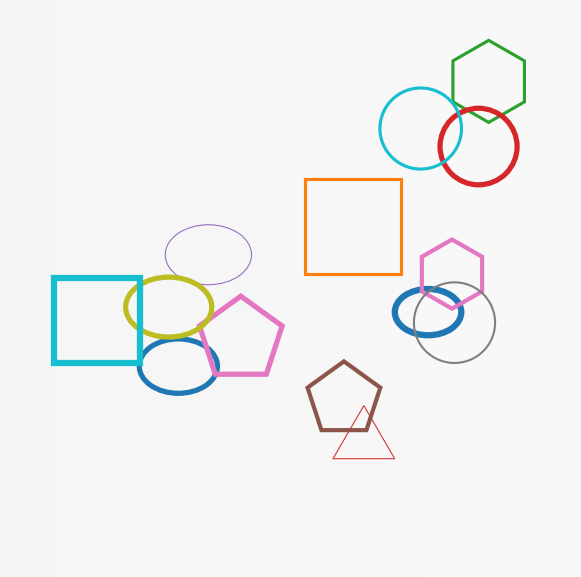[{"shape": "oval", "thickness": 2.5, "radius": 0.34, "center": [0.307, 0.365]}, {"shape": "oval", "thickness": 3, "radius": 0.29, "center": [0.736, 0.459]}, {"shape": "square", "thickness": 1.5, "radius": 0.41, "center": [0.607, 0.607]}, {"shape": "hexagon", "thickness": 1.5, "radius": 0.36, "center": [0.841, 0.858]}, {"shape": "circle", "thickness": 2.5, "radius": 0.33, "center": [0.823, 0.745]}, {"shape": "triangle", "thickness": 0.5, "radius": 0.31, "center": [0.626, 0.235]}, {"shape": "oval", "thickness": 0.5, "radius": 0.37, "center": [0.359, 0.558]}, {"shape": "pentagon", "thickness": 2, "radius": 0.33, "center": [0.592, 0.308]}, {"shape": "hexagon", "thickness": 2, "radius": 0.3, "center": [0.778, 0.525]}, {"shape": "pentagon", "thickness": 2.5, "radius": 0.37, "center": [0.414, 0.412]}, {"shape": "circle", "thickness": 1, "radius": 0.35, "center": [0.782, 0.44]}, {"shape": "oval", "thickness": 2.5, "radius": 0.37, "center": [0.29, 0.467]}, {"shape": "circle", "thickness": 1.5, "radius": 0.35, "center": [0.724, 0.777]}, {"shape": "square", "thickness": 3, "radius": 0.37, "center": [0.167, 0.444]}]